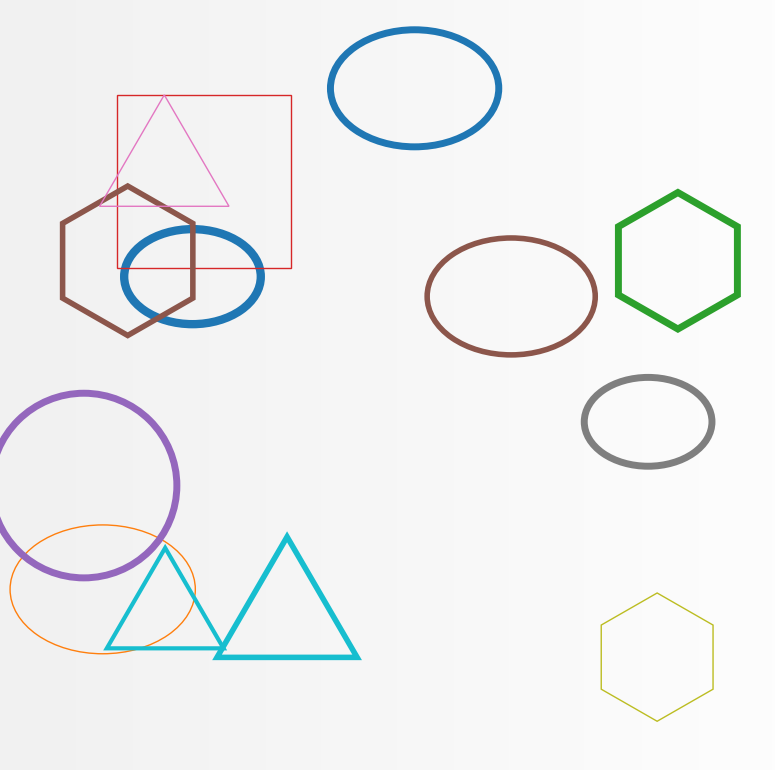[{"shape": "oval", "thickness": 2.5, "radius": 0.54, "center": [0.535, 0.885]}, {"shape": "oval", "thickness": 3, "radius": 0.44, "center": [0.248, 0.641]}, {"shape": "oval", "thickness": 0.5, "radius": 0.6, "center": [0.133, 0.235]}, {"shape": "hexagon", "thickness": 2.5, "radius": 0.44, "center": [0.875, 0.661]}, {"shape": "square", "thickness": 0.5, "radius": 0.56, "center": [0.264, 0.765]}, {"shape": "circle", "thickness": 2.5, "radius": 0.6, "center": [0.108, 0.369]}, {"shape": "hexagon", "thickness": 2, "radius": 0.49, "center": [0.165, 0.661]}, {"shape": "oval", "thickness": 2, "radius": 0.54, "center": [0.66, 0.615]}, {"shape": "triangle", "thickness": 0.5, "radius": 0.48, "center": [0.212, 0.78]}, {"shape": "oval", "thickness": 2.5, "radius": 0.41, "center": [0.836, 0.452]}, {"shape": "hexagon", "thickness": 0.5, "radius": 0.42, "center": [0.848, 0.147]}, {"shape": "triangle", "thickness": 1.5, "radius": 0.43, "center": [0.213, 0.201]}, {"shape": "triangle", "thickness": 2, "radius": 0.52, "center": [0.37, 0.198]}]